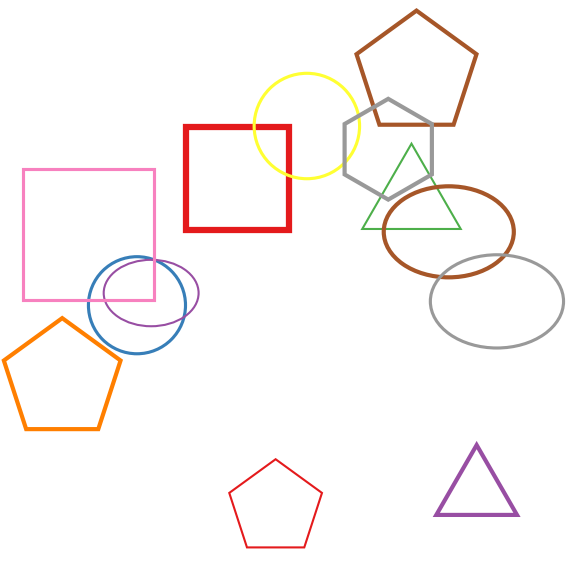[{"shape": "square", "thickness": 3, "radius": 0.45, "center": [0.412, 0.689]}, {"shape": "pentagon", "thickness": 1, "radius": 0.42, "center": [0.477, 0.12]}, {"shape": "circle", "thickness": 1.5, "radius": 0.42, "center": [0.237, 0.471]}, {"shape": "triangle", "thickness": 1, "radius": 0.49, "center": [0.713, 0.652]}, {"shape": "oval", "thickness": 1, "radius": 0.41, "center": [0.262, 0.492]}, {"shape": "triangle", "thickness": 2, "radius": 0.4, "center": [0.825, 0.148]}, {"shape": "pentagon", "thickness": 2, "radius": 0.53, "center": [0.108, 0.342]}, {"shape": "circle", "thickness": 1.5, "radius": 0.46, "center": [0.531, 0.781]}, {"shape": "pentagon", "thickness": 2, "radius": 0.55, "center": [0.721, 0.872]}, {"shape": "oval", "thickness": 2, "radius": 0.56, "center": [0.777, 0.598]}, {"shape": "square", "thickness": 1.5, "radius": 0.57, "center": [0.154, 0.593]}, {"shape": "hexagon", "thickness": 2, "radius": 0.44, "center": [0.672, 0.741]}, {"shape": "oval", "thickness": 1.5, "radius": 0.58, "center": [0.861, 0.477]}]